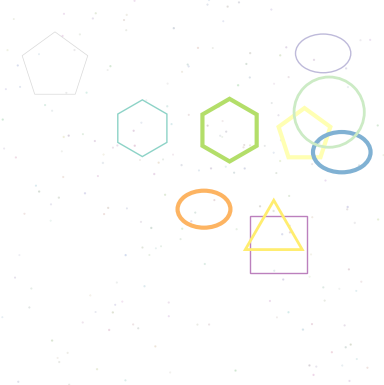[{"shape": "hexagon", "thickness": 1, "radius": 0.37, "center": [0.37, 0.667]}, {"shape": "pentagon", "thickness": 3, "radius": 0.35, "center": [0.791, 0.649]}, {"shape": "oval", "thickness": 1, "radius": 0.36, "center": [0.839, 0.861]}, {"shape": "oval", "thickness": 3, "radius": 0.37, "center": [0.888, 0.605]}, {"shape": "oval", "thickness": 3, "radius": 0.34, "center": [0.53, 0.457]}, {"shape": "hexagon", "thickness": 3, "radius": 0.41, "center": [0.596, 0.662]}, {"shape": "pentagon", "thickness": 0.5, "radius": 0.45, "center": [0.143, 0.828]}, {"shape": "square", "thickness": 1, "radius": 0.37, "center": [0.723, 0.366]}, {"shape": "circle", "thickness": 2, "radius": 0.46, "center": [0.855, 0.709]}, {"shape": "triangle", "thickness": 2, "radius": 0.43, "center": [0.711, 0.394]}]